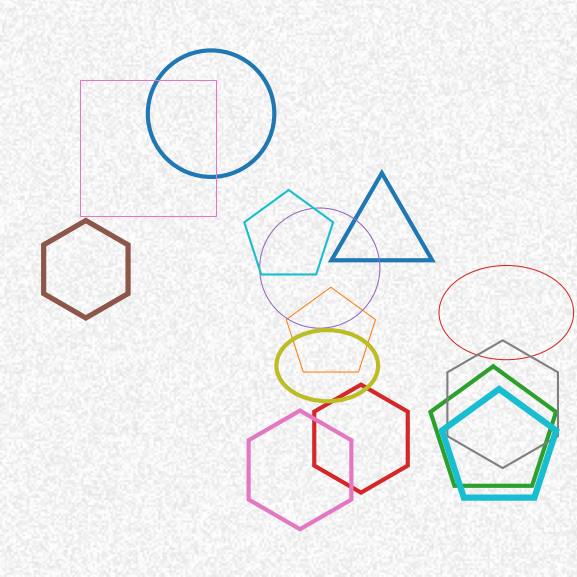[{"shape": "triangle", "thickness": 2, "radius": 0.5, "center": [0.661, 0.599]}, {"shape": "circle", "thickness": 2, "radius": 0.55, "center": [0.365, 0.802]}, {"shape": "pentagon", "thickness": 0.5, "radius": 0.41, "center": [0.573, 0.421]}, {"shape": "pentagon", "thickness": 2, "radius": 0.57, "center": [0.854, 0.25]}, {"shape": "hexagon", "thickness": 2, "radius": 0.47, "center": [0.625, 0.24]}, {"shape": "oval", "thickness": 0.5, "radius": 0.58, "center": [0.877, 0.458]}, {"shape": "circle", "thickness": 0.5, "radius": 0.52, "center": [0.554, 0.535]}, {"shape": "hexagon", "thickness": 2.5, "radius": 0.42, "center": [0.149, 0.533]}, {"shape": "square", "thickness": 0.5, "radius": 0.59, "center": [0.257, 0.743]}, {"shape": "hexagon", "thickness": 2, "radius": 0.51, "center": [0.519, 0.185]}, {"shape": "hexagon", "thickness": 1, "radius": 0.55, "center": [0.87, 0.299]}, {"shape": "oval", "thickness": 2, "radius": 0.44, "center": [0.567, 0.366]}, {"shape": "pentagon", "thickness": 1, "radius": 0.4, "center": [0.5, 0.589]}, {"shape": "pentagon", "thickness": 3, "radius": 0.52, "center": [0.864, 0.222]}]